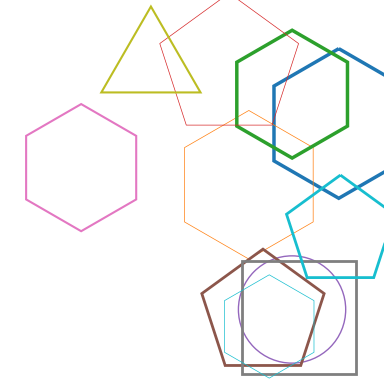[{"shape": "hexagon", "thickness": 2.5, "radius": 0.97, "center": [0.88, 0.679]}, {"shape": "hexagon", "thickness": 0.5, "radius": 0.96, "center": [0.646, 0.52]}, {"shape": "hexagon", "thickness": 2.5, "radius": 0.83, "center": [0.759, 0.755]}, {"shape": "pentagon", "thickness": 0.5, "radius": 0.95, "center": [0.595, 0.828]}, {"shape": "circle", "thickness": 1, "radius": 0.7, "center": [0.759, 0.196]}, {"shape": "pentagon", "thickness": 2, "radius": 0.84, "center": [0.683, 0.186]}, {"shape": "hexagon", "thickness": 1.5, "radius": 0.83, "center": [0.211, 0.565]}, {"shape": "square", "thickness": 2, "radius": 0.74, "center": [0.777, 0.175]}, {"shape": "triangle", "thickness": 1.5, "radius": 0.74, "center": [0.392, 0.834]}, {"shape": "pentagon", "thickness": 2, "radius": 0.74, "center": [0.884, 0.398]}, {"shape": "hexagon", "thickness": 0.5, "radius": 0.67, "center": [0.699, 0.152]}]